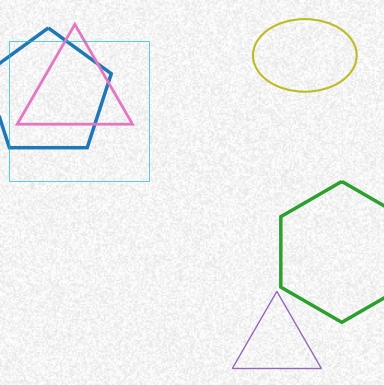[{"shape": "pentagon", "thickness": 2.5, "radius": 0.86, "center": [0.125, 0.755]}, {"shape": "hexagon", "thickness": 2.5, "radius": 0.91, "center": [0.888, 0.346]}, {"shape": "triangle", "thickness": 1, "radius": 0.67, "center": [0.719, 0.11]}, {"shape": "triangle", "thickness": 2, "radius": 0.86, "center": [0.194, 0.764]}, {"shape": "oval", "thickness": 1.5, "radius": 0.67, "center": [0.792, 0.856]}, {"shape": "square", "thickness": 0.5, "radius": 0.91, "center": [0.204, 0.713]}]